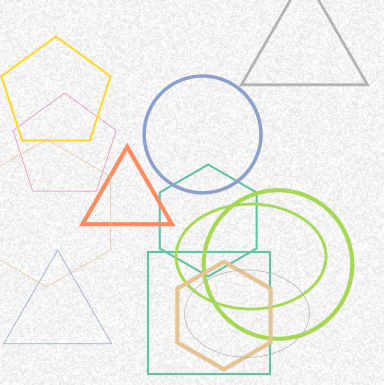[{"shape": "hexagon", "thickness": 1.5, "radius": 0.73, "center": [0.541, 0.427]}, {"shape": "square", "thickness": 1.5, "radius": 0.79, "center": [0.543, 0.186]}, {"shape": "triangle", "thickness": 3, "radius": 0.67, "center": [0.33, 0.485]}, {"shape": "circle", "thickness": 2.5, "radius": 0.76, "center": [0.526, 0.651]}, {"shape": "triangle", "thickness": 0.5, "radius": 0.81, "center": [0.15, 0.188]}, {"shape": "pentagon", "thickness": 0.5, "radius": 0.7, "center": [0.168, 0.617]}, {"shape": "oval", "thickness": 2, "radius": 0.97, "center": [0.652, 0.334]}, {"shape": "circle", "thickness": 3, "radius": 0.96, "center": [0.722, 0.313]}, {"shape": "pentagon", "thickness": 1.5, "radius": 0.75, "center": [0.145, 0.756]}, {"shape": "hexagon", "thickness": 0.5, "radius": 0.96, "center": [0.121, 0.446]}, {"shape": "hexagon", "thickness": 3, "radius": 0.7, "center": [0.582, 0.18]}, {"shape": "triangle", "thickness": 2, "radius": 0.95, "center": [0.791, 0.874]}, {"shape": "oval", "thickness": 0.5, "radius": 0.81, "center": [0.641, 0.185]}]